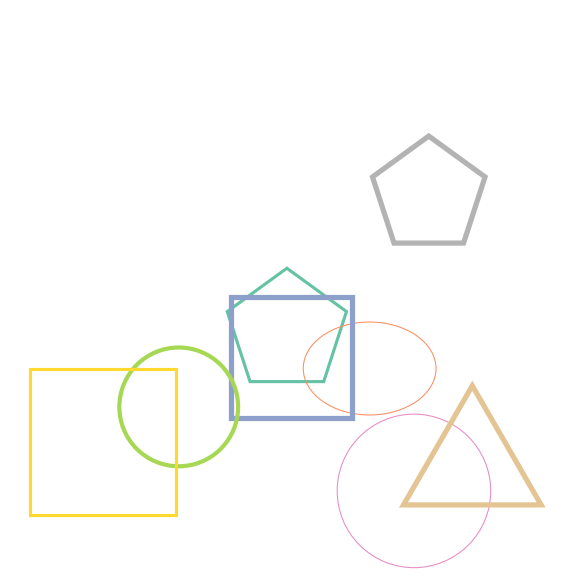[{"shape": "pentagon", "thickness": 1.5, "radius": 0.54, "center": [0.497, 0.426]}, {"shape": "oval", "thickness": 0.5, "radius": 0.57, "center": [0.64, 0.361]}, {"shape": "square", "thickness": 2.5, "radius": 0.53, "center": [0.505, 0.381]}, {"shape": "circle", "thickness": 0.5, "radius": 0.66, "center": [0.717, 0.149]}, {"shape": "circle", "thickness": 2, "radius": 0.51, "center": [0.309, 0.295]}, {"shape": "square", "thickness": 1.5, "radius": 0.63, "center": [0.178, 0.234]}, {"shape": "triangle", "thickness": 2.5, "radius": 0.69, "center": [0.818, 0.194]}, {"shape": "pentagon", "thickness": 2.5, "radius": 0.51, "center": [0.742, 0.661]}]